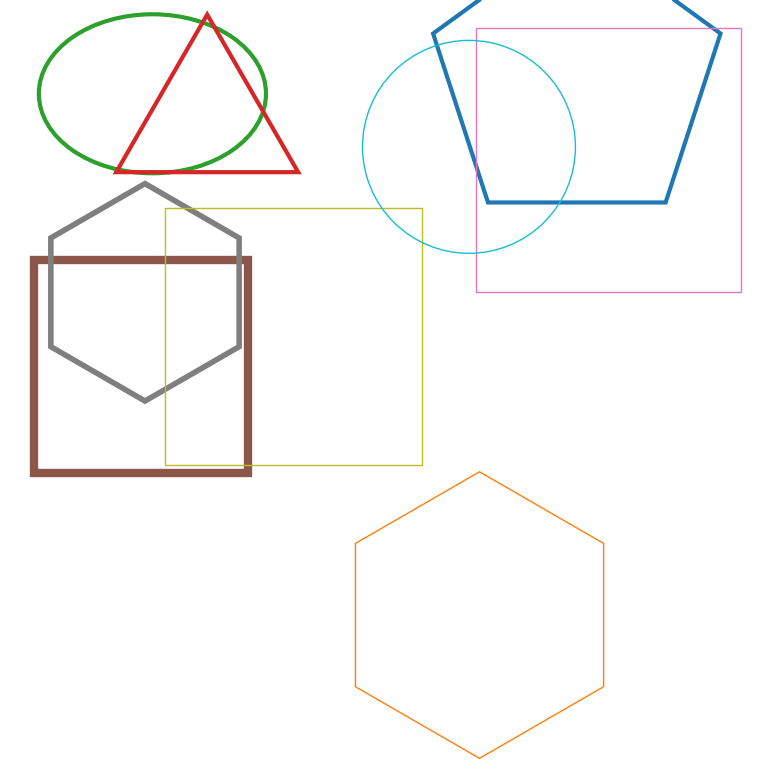[{"shape": "pentagon", "thickness": 1.5, "radius": 0.98, "center": [0.749, 0.896]}, {"shape": "hexagon", "thickness": 0.5, "radius": 0.93, "center": [0.623, 0.201]}, {"shape": "oval", "thickness": 1.5, "radius": 0.74, "center": [0.198, 0.878]}, {"shape": "triangle", "thickness": 1.5, "radius": 0.68, "center": [0.269, 0.845]}, {"shape": "square", "thickness": 3, "radius": 0.69, "center": [0.183, 0.525]}, {"shape": "square", "thickness": 0.5, "radius": 0.86, "center": [0.79, 0.792]}, {"shape": "hexagon", "thickness": 2, "radius": 0.71, "center": [0.188, 0.62]}, {"shape": "square", "thickness": 0.5, "radius": 0.83, "center": [0.382, 0.563]}, {"shape": "circle", "thickness": 0.5, "radius": 0.69, "center": [0.609, 0.809]}]